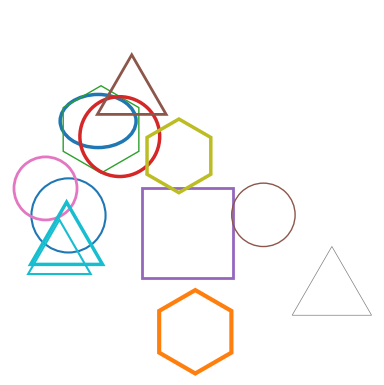[{"shape": "oval", "thickness": 2.5, "radius": 0.49, "center": [0.255, 0.686]}, {"shape": "circle", "thickness": 1.5, "radius": 0.48, "center": [0.178, 0.44]}, {"shape": "hexagon", "thickness": 3, "radius": 0.54, "center": [0.507, 0.138]}, {"shape": "hexagon", "thickness": 1, "radius": 0.57, "center": [0.262, 0.664]}, {"shape": "circle", "thickness": 2.5, "radius": 0.52, "center": [0.311, 0.645]}, {"shape": "square", "thickness": 2, "radius": 0.59, "center": [0.487, 0.395]}, {"shape": "triangle", "thickness": 2, "radius": 0.52, "center": [0.342, 0.754]}, {"shape": "circle", "thickness": 1, "radius": 0.41, "center": [0.684, 0.442]}, {"shape": "circle", "thickness": 2, "radius": 0.41, "center": [0.118, 0.511]}, {"shape": "triangle", "thickness": 0.5, "radius": 0.6, "center": [0.862, 0.241]}, {"shape": "hexagon", "thickness": 2.5, "radius": 0.48, "center": [0.465, 0.595]}, {"shape": "triangle", "thickness": 2.5, "radius": 0.54, "center": [0.173, 0.367]}, {"shape": "triangle", "thickness": 1.5, "radius": 0.47, "center": [0.154, 0.335]}]